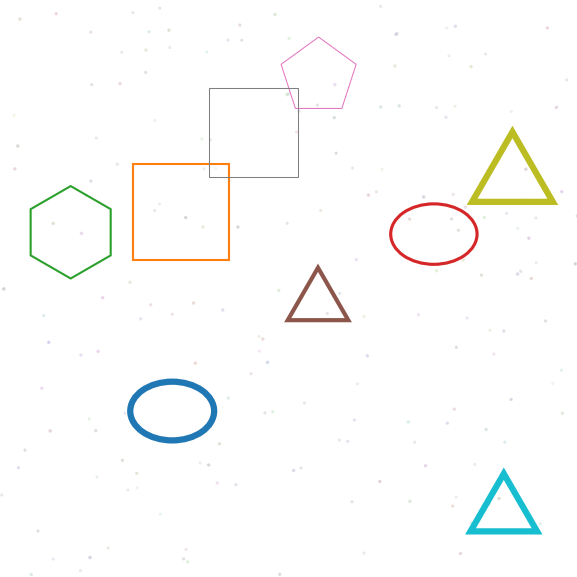[{"shape": "oval", "thickness": 3, "radius": 0.36, "center": [0.298, 0.287]}, {"shape": "square", "thickness": 1, "radius": 0.42, "center": [0.314, 0.632]}, {"shape": "hexagon", "thickness": 1, "radius": 0.4, "center": [0.122, 0.597]}, {"shape": "oval", "thickness": 1.5, "radius": 0.37, "center": [0.751, 0.594]}, {"shape": "triangle", "thickness": 2, "radius": 0.3, "center": [0.551, 0.475]}, {"shape": "pentagon", "thickness": 0.5, "radius": 0.34, "center": [0.552, 0.867]}, {"shape": "square", "thickness": 0.5, "radius": 0.39, "center": [0.439, 0.77]}, {"shape": "triangle", "thickness": 3, "radius": 0.4, "center": [0.887, 0.69]}, {"shape": "triangle", "thickness": 3, "radius": 0.33, "center": [0.872, 0.112]}]